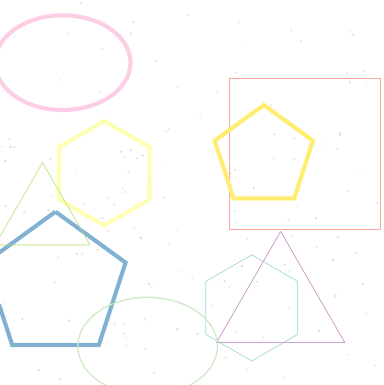[{"shape": "hexagon", "thickness": 0.5, "radius": 0.69, "center": [0.654, 0.2]}, {"shape": "hexagon", "thickness": 3, "radius": 0.68, "center": [0.271, 0.55]}, {"shape": "square", "thickness": 0.5, "radius": 0.98, "center": [0.79, 0.602]}, {"shape": "pentagon", "thickness": 3, "radius": 0.96, "center": [0.144, 0.259]}, {"shape": "triangle", "thickness": 0.5, "radius": 0.71, "center": [0.11, 0.435]}, {"shape": "oval", "thickness": 3, "radius": 0.88, "center": [0.163, 0.837]}, {"shape": "triangle", "thickness": 0.5, "radius": 0.96, "center": [0.729, 0.206]}, {"shape": "oval", "thickness": 1, "radius": 0.91, "center": [0.384, 0.101]}, {"shape": "pentagon", "thickness": 3, "radius": 0.67, "center": [0.685, 0.593]}]